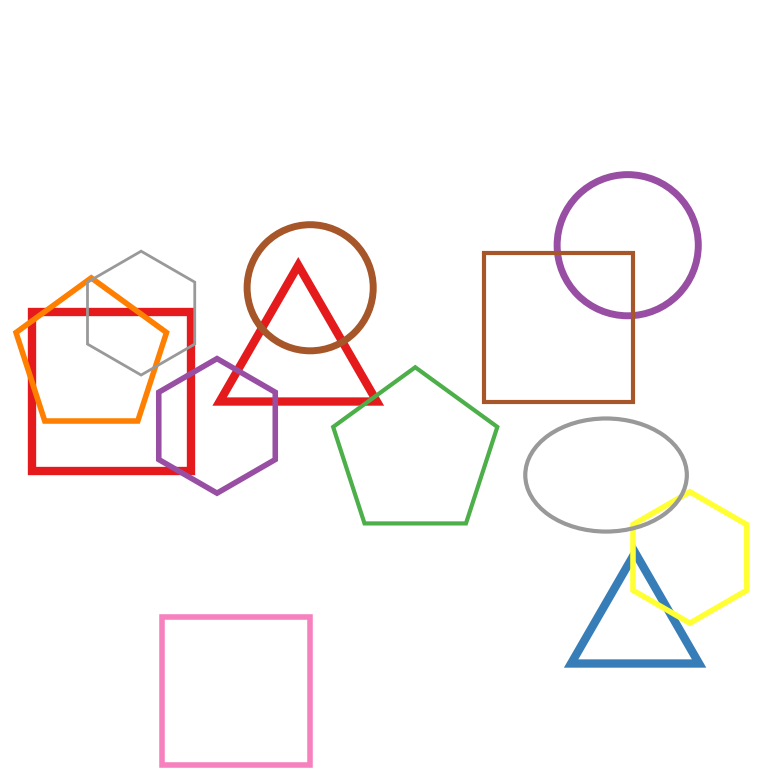[{"shape": "triangle", "thickness": 3, "radius": 0.59, "center": [0.387, 0.537]}, {"shape": "square", "thickness": 3, "radius": 0.52, "center": [0.145, 0.491]}, {"shape": "triangle", "thickness": 3, "radius": 0.48, "center": [0.825, 0.186]}, {"shape": "pentagon", "thickness": 1.5, "radius": 0.56, "center": [0.539, 0.411]}, {"shape": "hexagon", "thickness": 2, "radius": 0.44, "center": [0.282, 0.447]}, {"shape": "circle", "thickness": 2.5, "radius": 0.46, "center": [0.815, 0.682]}, {"shape": "pentagon", "thickness": 2, "radius": 0.51, "center": [0.119, 0.536]}, {"shape": "hexagon", "thickness": 2, "radius": 0.43, "center": [0.896, 0.276]}, {"shape": "square", "thickness": 1.5, "radius": 0.48, "center": [0.725, 0.574]}, {"shape": "circle", "thickness": 2.5, "radius": 0.41, "center": [0.403, 0.626]}, {"shape": "square", "thickness": 2, "radius": 0.48, "center": [0.307, 0.102]}, {"shape": "oval", "thickness": 1.5, "radius": 0.52, "center": [0.787, 0.383]}, {"shape": "hexagon", "thickness": 1, "radius": 0.4, "center": [0.183, 0.593]}]